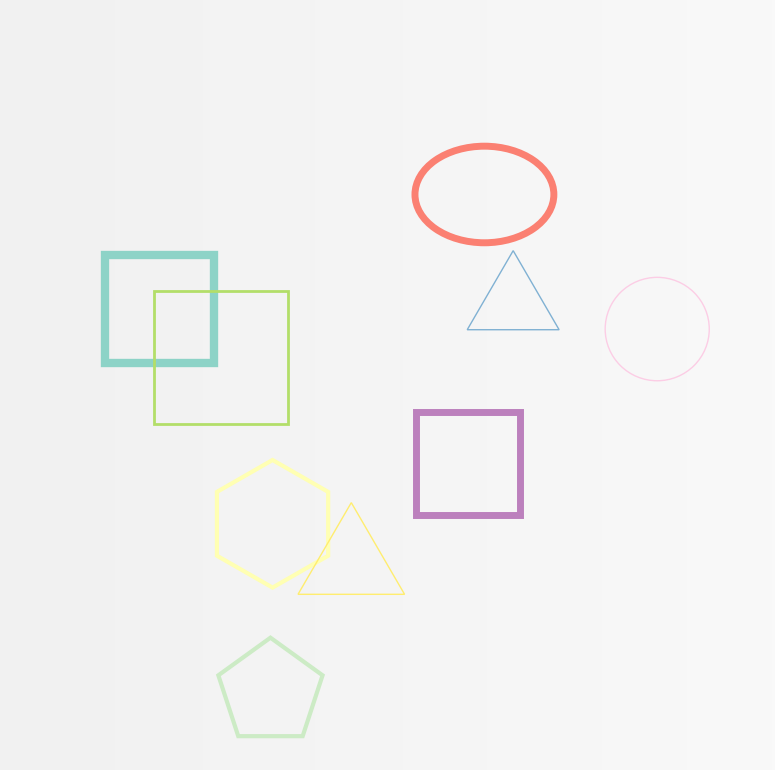[{"shape": "square", "thickness": 3, "radius": 0.35, "center": [0.206, 0.599]}, {"shape": "hexagon", "thickness": 1.5, "radius": 0.41, "center": [0.352, 0.32]}, {"shape": "oval", "thickness": 2.5, "radius": 0.45, "center": [0.625, 0.747]}, {"shape": "triangle", "thickness": 0.5, "radius": 0.34, "center": [0.662, 0.606]}, {"shape": "square", "thickness": 1, "radius": 0.43, "center": [0.285, 0.536]}, {"shape": "circle", "thickness": 0.5, "radius": 0.34, "center": [0.848, 0.573]}, {"shape": "square", "thickness": 2.5, "radius": 0.33, "center": [0.604, 0.398]}, {"shape": "pentagon", "thickness": 1.5, "radius": 0.35, "center": [0.349, 0.101]}, {"shape": "triangle", "thickness": 0.5, "radius": 0.4, "center": [0.453, 0.268]}]